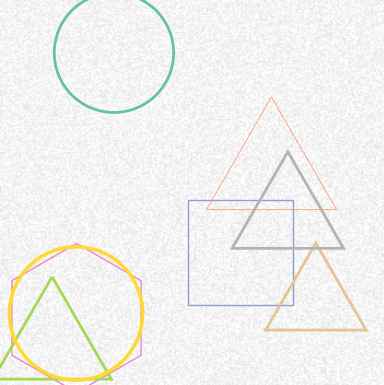[{"shape": "circle", "thickness": 2, "radius": 0.78, "center": [0.296, 0.863]}, {"shape": "triangle", "thickness": 0.5, "radius": 0.98, "center": [0.705, 0.553]}, {"shape": "square", "thickness": 1, "radius": 0.68, "center": [0.625, 0.344]}, {"shape": "hexagon", "thickness": 1, "radius": 0.97, "center": [0.199, 0.174]}, {"shape": "triangle", "thickness": 2, "radius": 0.89, "center": [0.135, 0.104]}, {"shape": "circle", "thickness": 2.5, "radius": 0.86, "center": [0.197, 0.186]}, {"shape": "triangle", "thickness": 2, "radius": 0.75, "center": [0.82, 0.218]}, {"shape": "triangle", "thickness": 2, "radius": 0.84, "center": [0.748, 0.439]}]